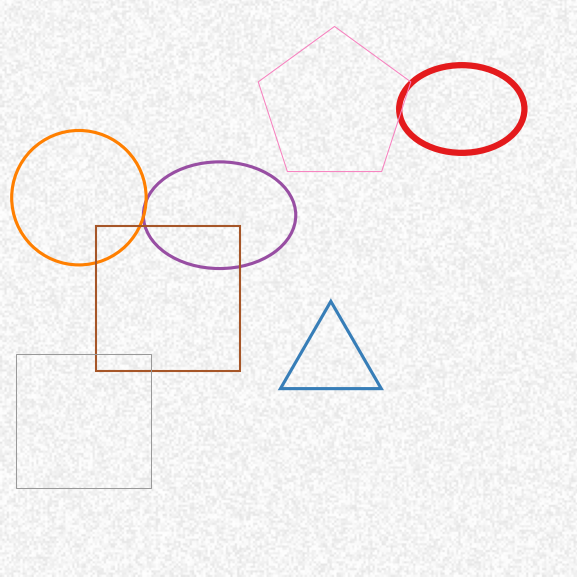[{"shape": "oval", "thickness": 3, "radius": 0.54, "center": [0.8, 0.81]}, {"shape": "triangle", "thickness": 1.5, "radius": 0.5, "center": [0.573, 0.377]}, {"shape": "oval", "thickness": 1.5, "radius": 0.66, "center": [0.38, 0.626]}, {"shape": "circle", "thickness": 1.5, "radius": 0.58, "center": [0.137, 0.657]}, {"shape": "square", "thickness": 1, "radius": 0.63, "center": [0.291, 0.483]}, {"shape": "pentagon", "thickness": 0.5, "radius": 0.69, "center": [0.579, 0.814]}, {"shape": "square", "thickness": 0.5, "radius": 0.58, "center": [0.145, 0.27]}]